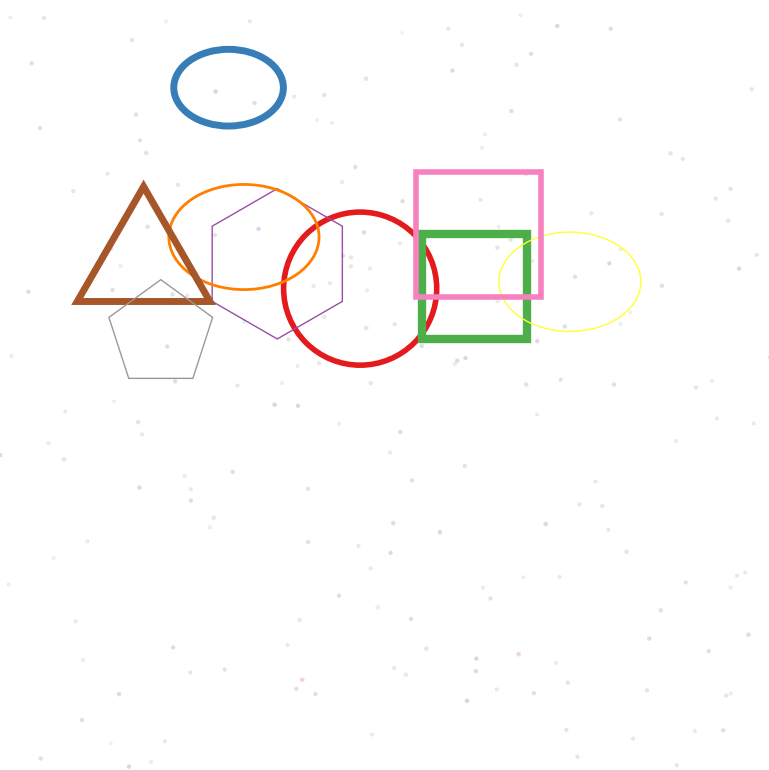[{"shape": "circle", "thickness": 2, "radius": 0.5, "center": [0.468, 0.625]}, {"shape": "oval", "thickness": 2.5, "radius": 0.36, "center": [0.297, 0.886]}, {"shape": "square", "thickness": 3, "radius": 0.34, "center": [0.616, 0.628]}, {"shape": "hexagon", "thickness": 0.5, "radius": 0.49, "center": [0.36, 0.657]}, {"shape": "oval", "thickness": 1, "radius": 0.49, "center": [0.317, 0.692]}, {"shape": "oval", "thickness": 0.5, "radius": 0.46, "center": [0.74, 0.634]}, {"shape": "triangle", "thickness": 2.5, "radius": 0.5, "center": [0.186, 0.658]}, {"shape": "square", "thickness": 2, "radius": 0.41, "center": [0.622, 0.695]}, {"shape": "pentagon", "thickness": 0.5, "radius": 0.35, "center": [0.209, 0.566]}]